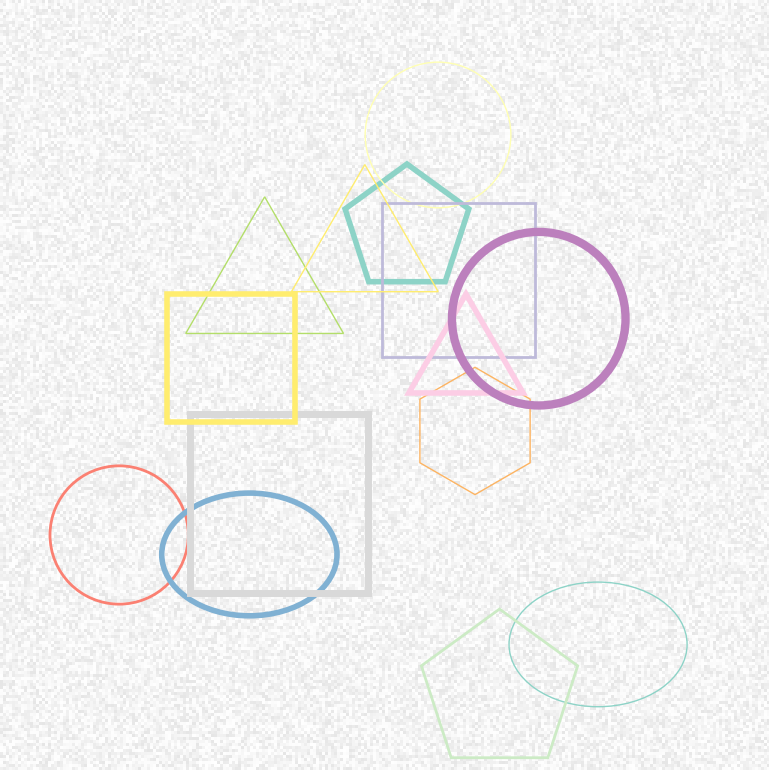[{"shape": "oval", "thickness": 0.5, "radius": 0.58, "center": [0.777, 0.163]}, {"shape": "pentagon", "thickness": 2, "radius": 0.42, "center": [0.529, 0.703]}, {"shape": "circle", "thickness": 0.5, "radius": 0.47, "center": [0.569, 0.825]}, {"shape": "square", "thickness": 1, "radius": 0.5, "center": [0.595, 0.636]}, {"shape": "circle", "thickness": 1, "radius": 0.45, "center": [0.155, 0.305]}, {"shape": "oval", "thickness": 2, "radius": 0.57, "center": [0.324, 0.28]}, {"shape": "hexagon", "thickness": 0.5, "radius": 0.41, "center": [0.617, 0.44]}, {"shape": "triangle", "thickness": 0.5, "radius": 0.59, "center": [0.344, 0.626]}, {"shape": "triangle", "thickness": 2, "radius": 0.43, "center": [0.605, 0.532]}, {"shape": "square", "thickness": 2.5, "radius": 0.58, "center": [0.362, 0.346]}, {"shape": "circle", "thickness": 3, "radius": 0.56, "center": [0.7, 0.586]}, {"shape": "pentagon", "thickness": 1, "radius": 0.53, "center": [0.649, 0.102]}, {"shape": "triangle", "thickness": 0.5, "radius": 0.55, "center": [0.474, 0.676]}, {"shape": "square", "thickness": 2, "radius": 0.42, "center": [0.3, 0.536]}]